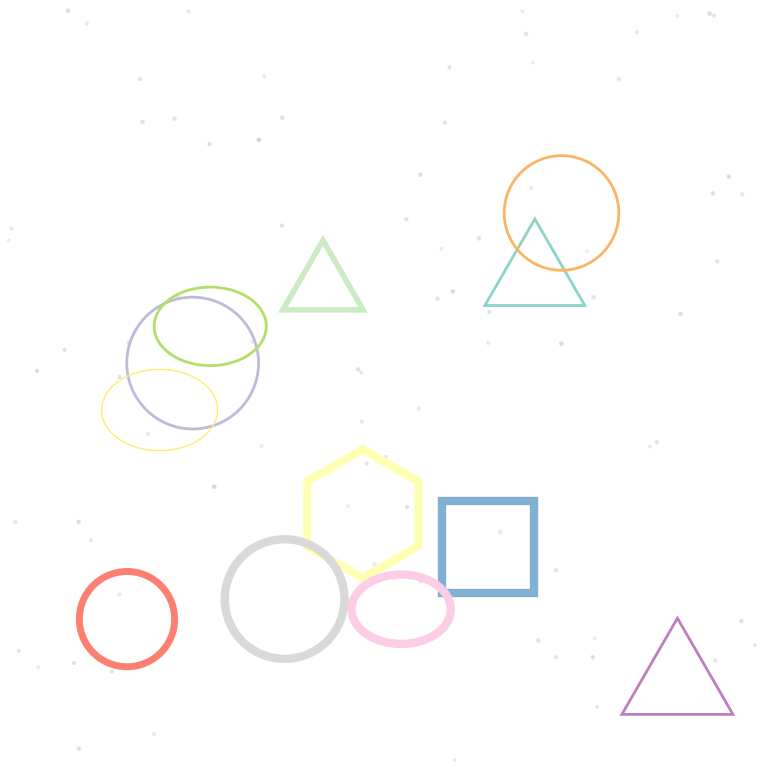[{"shape": "triangle", "thickness": 1, "radius": 0.37, "center": [0.695, 0.641]}, {"shape": "hexagon", "thickness": 3, "radius": 0.42, "center": [0.471, 0.333]}, {"shape": "circle", "thickness": 1, "radius": 0.43, "center": [0.25, 0.528]}, {"shape": "circle", "thickness": 2.5, "radius": 0.31, "center": [0.165, 0.196]}, {"shape": "square", "thickness": 3, "radius": 0.3, "center": [0.634, 0.289]}, {"shape": "circle", "thickness": 1, "radius": 0.37, "center": [0.729, 0.723]}, {"shape": "oval", "thickness": 1, "radius": 0.36, "center": [0.273, 0.576]}, {"shape": "oval", "thickness": 3, "radius": 0.32, "center": [0.521, 0.209]}, {"shape": "circle", "thickness": 3, "radius": 0.39, "center": [0.37, 0.222]}, {"shape": "triangle", "thickness": 1, "radius": 0.42, "center": [0.88, 0.114]}, {"shape": "triangle", "thickness": 2, "radius": 0.3, "center": [0.419, 0.628]}, {"shape": "oval", "thickness": 0.5, "radius": 0.38, "center": [0.207, 0.468]}]